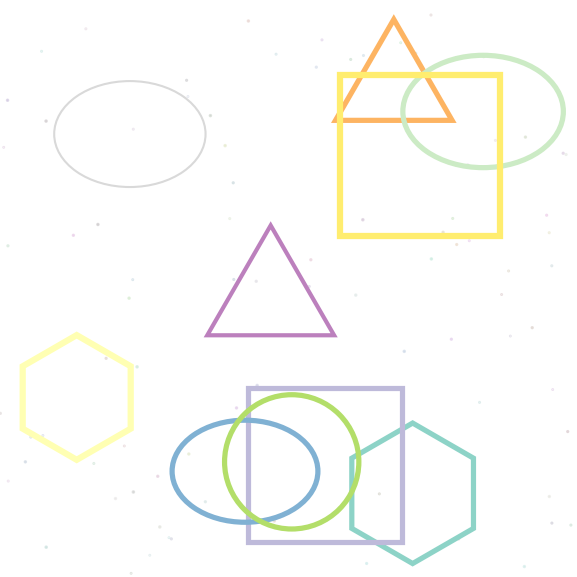[{"shape": "hexagon", "thickness": 2.5, "radius": 0.61, "center": [0.715, 0.145]}, {"shape": "hexagon", "thickness": 3, "radius": 0.54, "center": [0.133, 0.311]}, {"shape": "square", "thickness": 2.5, "radius": 0.67, "center": [0.563, 0.193]}, {"shape": "oval", "thickness": 2.5, "radius": 0.63, "center": [0.424, 0.183]}, {"shape": "triangle", "thickness": 2.5, "radius": 0.58, "center": [0.682, 0.849]}, {"shape": "circle", "thickness": 2.5, "radius": 0.58, "center": [0.505, 0.199]}, {"shape": "oval", "thickness": 1, "radius": 0.66, "center": [0.225, 0.767]}, {"shape": "triangle", "thickness": 2, "radius": 0.63, "center": [0.469, 0.482]}, {"shape": "oval", "thickness": 2.5, "radius": 0.69, "center": [0.837, 0.806]}, {"shape": "square", "thickness": 3, "radius": 0.69, "center": [0.727, 0.73]}]